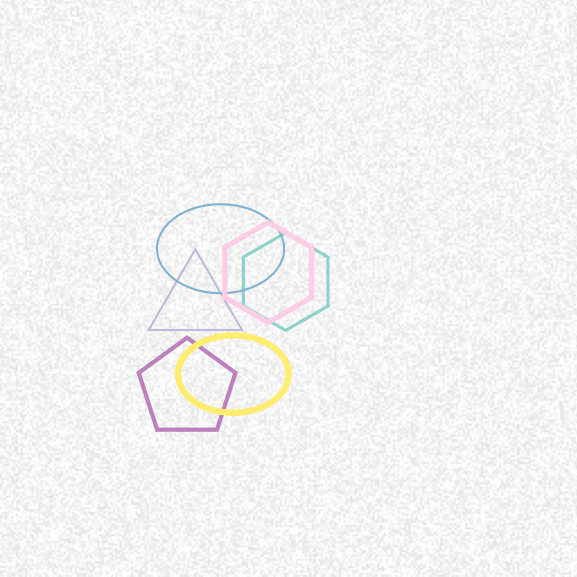[{"shape": "hexagon", "thickness": 1.5, "radius": 0.42, "center": [0.495, 0.512]}, {"shape": "triangle", "thickness": 1, "radius": 0.47, "center": [0.338, 0.474]}, {"shape": "oval", "thickness": 1, "radius": 0.55, "center": [0.382, 0.568]}, {"shape": "hexagon", "thickness": 2.5, "radius": 0.43, "center": [0.464, 0.528]}, {"shape": "pentagon", "thickness": 2, "radius": 0.44, "center": [0.324, 0.326]}, {"shape": "oval", "thickness": 3, "radius": 0.48, "center": [0.404, 0.351]}]